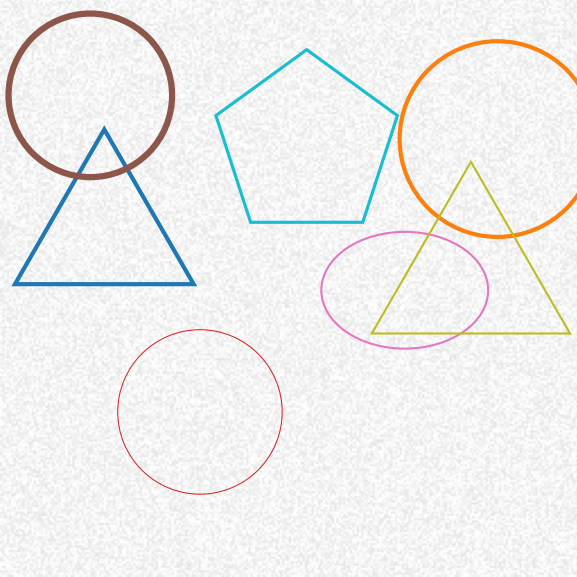[{"shape": "triangle", "thickness": 2, "radius": 0.89, "center": [0.181, 0.596]}, {"shape": "circle", "thickness": 2, "radius": 0.85, "center": [0.861, 0.758]}, {"shape": "circle", "thickness": 0.5, "radius": 0.71, "center": [0.346, 0.286]}, {"shape": "circle", "thickness": 3, "radius": 0.71, "center": [0.156, 0.834]}, {"shape": "oval", "thickness": 1, "radius": 0.72, "center": [0.701, 0.497]}, {"shape": "triangle", "thickness": 1, "radius": 0.99, "center": [0.815, 0.521]}, {"shape": "pentagon", "thickness": 1.5, "radius": 0.83, "center": [0.531, 0.748]}]